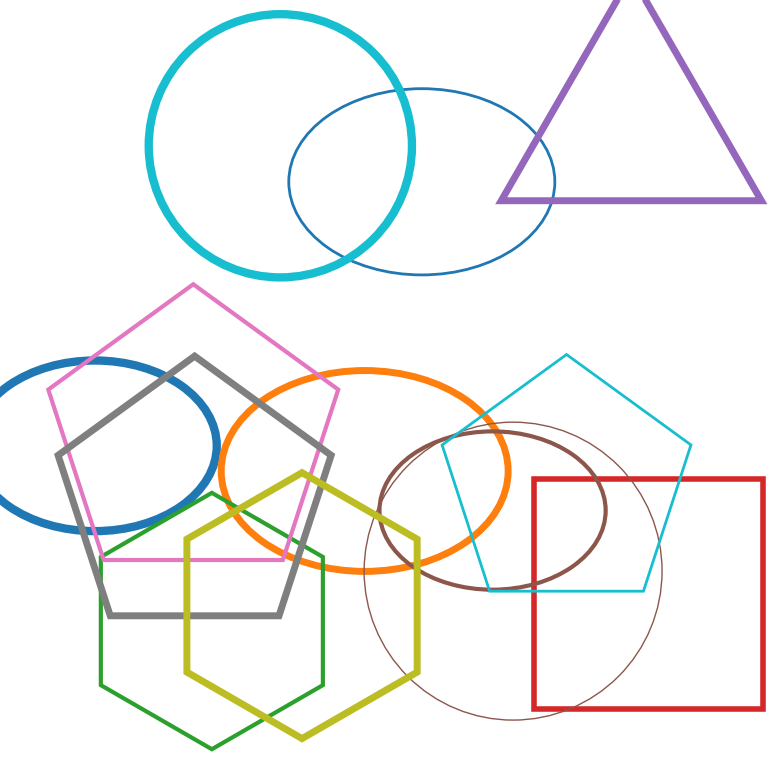[{"shape": "oval", "thickness": 3, "radius": 0.79, "center": [0.123, 0.421]}, {"shape": "oval", "thickness": 1, "radius": 0.86, "center": [0.548, 0.764]}, {"shape": "oval", "thickness": 2.5, "radius": 0.93, "center": [0.474, 0.388]}, {"shape": "hexagon", "thickness": 1.5, "radius": 0.83, "center": [0.275, 0.193]}, {"shape": "square", "thickness": 2, "radius": 0.74, "center": [0.842, 0.229]}, {"shape": "triangle", "thickness": 2.5, "radius": 0.98, "center": [0.82, 0.837]}, {"shape": "oval", "thickness": 1.5, "radius": 0.73, "center": [0.64, 0.337]}, {"shape": "circle", "thickness": 0.5, "radius": 0.97, "center": [0.666, 0.258]}, {"shape": "pentagon", "thickness": 1.5, "radius": 0.99, "center": [0.251, 0.433]}, {"shape": "pentagon", "thickness": 2.5, "radius": 0.93, "center": [0.253, 0.351]}, {"shape": "hexagon", "thickness": 2.5, "radius": 0.86, "center": [0.392, 0.213]}, {"shape": "circle", "thickness": 3, "radius": 0.85, "center": [0.364, 0.811]}, {"shape": "pentagon", "thickness": 1, "radius": 0.85, "center": [0.736, 0.37]}]